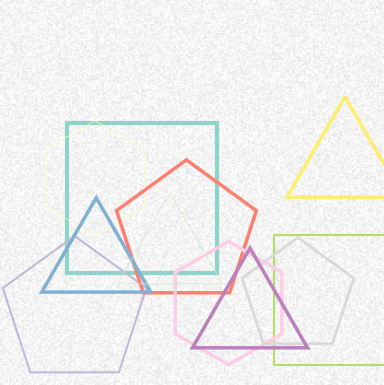[{"shape": "square", "thickness": 3, "radius": 0.97, "center": [0.368, 0.485]}, {"shape": "hexagon", "thickness": 0.5, "radius": 0.75, "center": [0.247, 0.537]}, {"shape": "pentagon", "thickness": 1.5, "radius": 0.98, "center": [0.194, 0.191]}, {"shape": "pentagon", "thickness": 2.5, "radius": 0.95, "center": [0.484, 0.394]}, {"shape": "triangle", "thickness": 2.5, "radius": 0.82, "center": [0.25, 0.323]}, {"shape": "square", "thickness": 1.5, "radius": 0.84, "center": [0.881, 0.22]}, {"shape": "hexagon", "thickness": 2.5, "radius": 0.8, "center": [0.594, 0.213]}, {"shape": "pentagon", "thickness": 2, "radius": 0.76, "center": [0.774, 0.23]}, {"shape": "triangle", "thickness": 2.5, "radius": 0.86, "center": [0.649, 0.183]}, {"shape": "triangle", "thickness": 0.5, "radius": 0.79, "center": [0.442, 0.342]}, {"shape": "triangle", "thickness": 2.5, "radius": 0.87, "center": [0.896, 0.575]}]